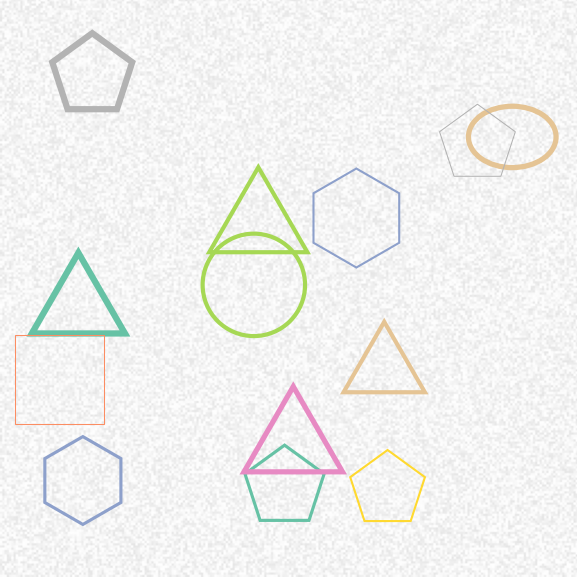[{"shape": "triangle", "thickness": 3, "radius": 0.47, "center": [0.136, 0.468]}, {"shape": "pentagon", "thickness": 1.5, "radius": 0.36, "center": [0.493, 0.156]}, {"shape": "square", "thickness": 0.5, "radius": 0.39, "center": [0.103, 0.342]}, {"shape": "hexagon", "thickness": 1.5, "radius": 0.38, "center": [0.144, 0.167]}, {"shape": "hexagon", "thickness": 1, "radius": 0.43, "center": [0.617, 0.622]}, {"shape": "triangle", "thickness": 2.5, "radius": 0.49, "center": [0.508, 0.231]}, {"shape": "triangle", "thickness": 2, "radius": 0.49, "center": [0.447, 0.611]}, {"shape": "circle", "thickness": 2, "radius": 0.44, "center": [0.44, 0.506]}, {"shape": "pentagon", "thickness": 1, "radius": 0.34, "center": [0.671, 0.152]}, {"shape": "oval", "thickness": 2.5, "radius": 0.38, "center": [0.887, 0.762]}, {"shape": "triangle", "thickness": 2, "radius": 0.41, "center": [0.665, 0.361]}, {"shape": "pentagon", "thickness": 0.5, "radius": 0.34, "center": [0.827, 0.75]}, {"shape": "pentagon", "thickness": 3, "radius": 0.36, "center": [0.16, 0.869]}]